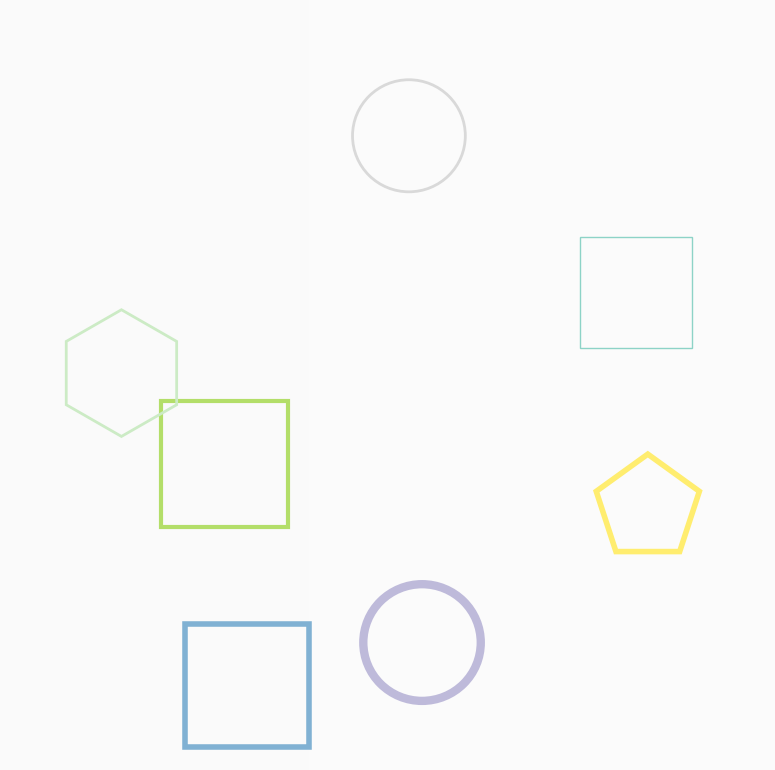[{"shape": "square", "thickness": 0.5, "radius": 0.36, "center": [0.821, 0.62]}, {"shape": "circle", "thickness": 3, "radius": 0.38, "center": [0.545, 0.166]}, {"shape": "square", "thickness": 2, "radius": 0.4, "center": [0.319, 0.11]}, {"shape": "square", "thickness": 1.5, "radius": 0.41, "center": [0.289, 0.398]}, {"shape": "circle", "thickness": 1, "radius": 0.36, "center": [0.528, 0.824]}, {"shape": "hexagon", "thickness": 1, "radius": 0.41, "center": [0.157, 0.515]}, {"shape": "pentagon", "thickness": 2, "radius": 0.35, "center": [0.836, 0.34]}]